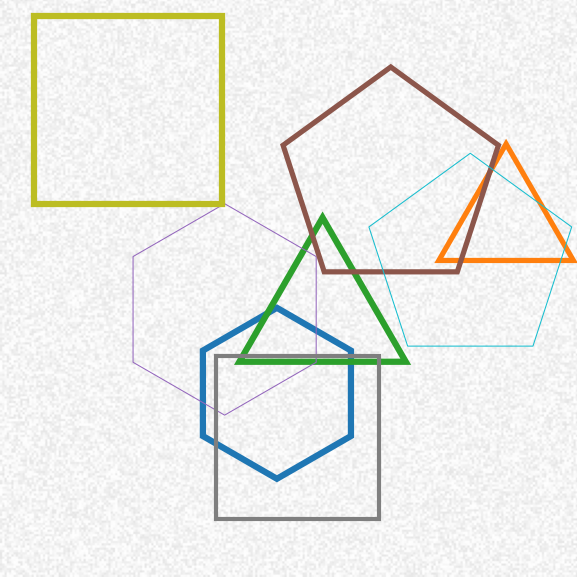[{"shape": "hexagon", "thickness": 3, "radius": 0.74, "center": [0.48, 0.318]}, {"shape": "triangle", "thickness": 2.5, "radius": 0.67, "center": [0.876, 0.615]}, {"shape": "triangle", "thickness": 3, "radius": 0.83, "center": [0.559, 0.456]}, {"shape": "hexagon", "thickness": 0.5, "radius": 0.92, "center": [0.389, 0.463]}, {"shape": "pentagon", "thickness": 2.5, "radius": 0.98, "center": [0.677, 0.687]}, {"shape": "square", "thickness": 2, "radius": 0.7, "center": [0.515, 0.242]}, {"shape": "square", "thickness": 3, "radius": 0.81, "center": [0.222, 0.808]}, {"shape": "pentagon", "thickness": 0.5, "radius": 0.92, "center": [0.814, 0.549]}]